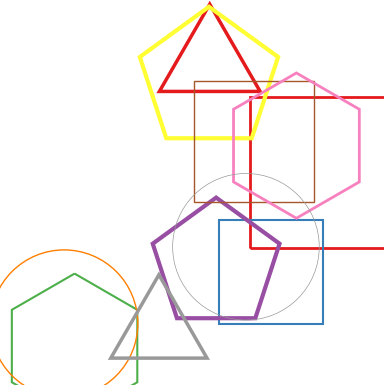[{"shape": "square", "thickness": 2, "radius": 0.98, "center": [0.844, 0.553]}, {"shape": "triangle", "thickness": 2.5, "radius": 0.76, "center": [0.545, 0.838]}, {"shape": "square", "thickness": 1.5, "radius": 0.67, "center": [0.704, 0.294]}, {"shape": "hexagon", "thickness": 1.5, "radius": 0.94, "center": [0.194, 0.101]}, {"shape": "pentagon", "thickness": 3, "radius": 0.87, "center": [0.561, 0.314]}, {"shape": "circle", "thickness": 1, "radius": 0.96, "center": [0.167, 0.16]}, {"shape": "pentagon", "thickness": 3, "radius": 0.94, "center": [0.543, 0.794]}, {"shape": "square", "thickness": 1, "radius": 0.78, "center": [0.66, 0.633]}, {"shape": "hexagon", "thickness": 2, "radius": 0.94, "center": [0.77, 0.622]}, {"shape": "triangle", "thickness": 2.5, "radius": 0.72, "center": [0.413, 0.142]}, {"shape": "circle", "thickness": 0.5, "radius": 0.95, "center": [0.639, 0.359]}]